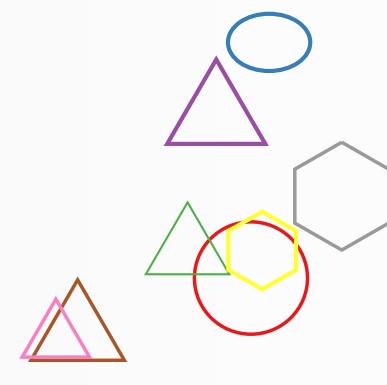[{"shape": "circle", "thickness": 2.5, "radius": 0.73, "center": [0.648, 0.278]}, {"shape": "oval", "thickness": 3, "radius": 0.53, "center": [0.694, 0.89]}, {"shape": "triangle", "thickness": 1.5, "radius": 0.62, "center": [0.484, 0.35]}, {"shape": "triangle", "thickness": 3, "radius": 0.73, "center": [0.558, 0.699]}, {"shape": "hexagon", "thickness": 3, "radius": 0.5, "center": [0.677, 0.349]}, {"shape": "triangle", "thickness": 2.5, "radius": 0.7, "center": [0.2, 0.134]}, {"shape": "triangle", "thickness": 2.5, "radius": 0.5, "center": [0.144, 0.123]}, {"shape": "hexagon", "thickness": 2.5, "radius": 0.7, "center": [0.882, 0.491]}]